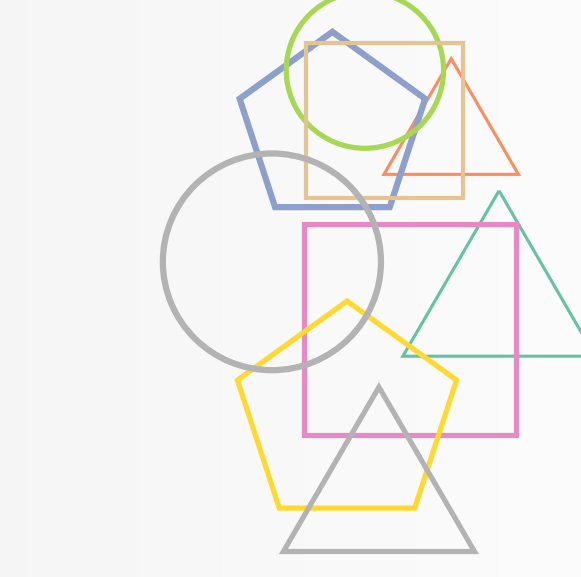[{"shape": "triangle", "thickness": 1.5, "radius": 0.96, "center": [0.859, 0.478]}, {"shape": "triangle", "thickness": 1.5, "radius": 0.67, "center": [0.776, 0.764]}, {"shape": "pentagon", "thickness": 3, "radius": 0.84, "center": [0.572, 0.776]}, {"shape": "square", "thickness": 2.5, "radius": 0.91, "center": [0.706, 0.429]}, {"shape": "circle", "thickness": 2.5, "radius": 0.68, "center": [0.628, 0.878]}, {"shape": "pentagon", "thickness": 2.5, "radius": 0.99, "center": [0.597, 0.28]}, {"shape": "square", "thickness": 2, "radius": 0.67, "center": [0.662, 0.79]}, {"shape": "triangle", "thickness": 2.5, "radius": 0.95, "center": [0.652, 0.139]}, {"shape": "circle", "thickness": 3, "radius": 0.94, "center": [0.468, 0.546]}]